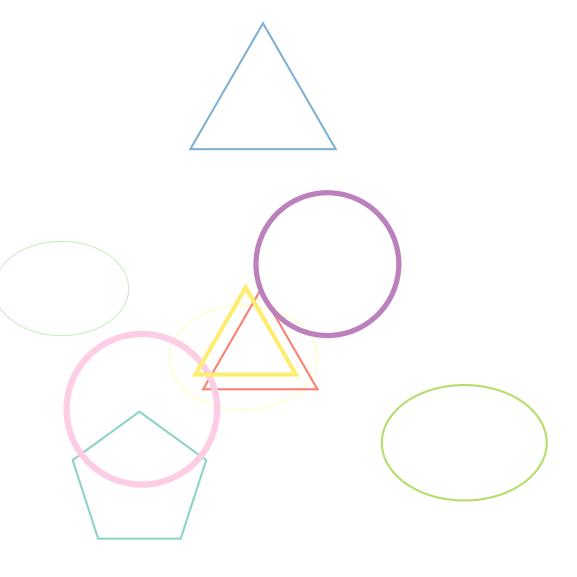[{"shape": "pentagon", "thickness": 1, "radius": 0.61, "center": [0.241, 0.165]}, {"shape": "oval", "thickness": 0.5, "radius": 0.64, "center": [0.422, 0.38]}, {"shape": "triangle", "thickness": 1, "radius": 0.57, "center": [0.451, 0.382]}, {"shape": "triangle", "thickness": 1, "radius": 0.73, "center": [0.455, 0.814]}, {"shape": "oval", "thickness": 1, "radius": 0.71, "center": [0.804, 0.232]}, {"shape": "circle", "thickness": 3, "radius": 0.65, "center": [0.246, 0.29]}, {"shape": "circle", "thickness": 2.5, "radius": 0.62, "center": [0.567, 0.542]}, {"shape": "oval", "thickness": 0.5, "radius": 0.58, "center": [0.106, 0.5]}, {"shape": "triangle", "thickness": 2, "radius": 0.5, "center": [0.425, 0.401]}]